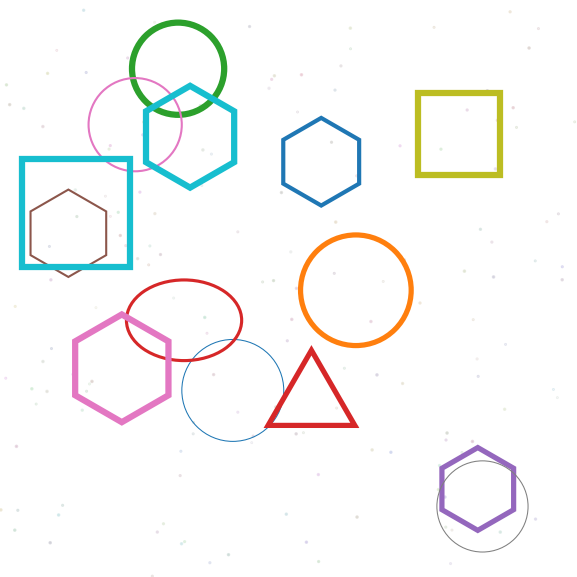[{"shape": "hexagon", "thickness": 2, "radius": 0.38, "center": [0.556, 0.719]}, {"shape": "circle", "thickness": 0.5, "radius": 0.44, "center": [0.403, 0.323]}, {"shape": "circle", "thickness": 2.5, "radius": 0.48, "center": [0.616, 0.497]}, {"shape": "circle", "thickness": 3, "radius": 0.4, "center": [0.308, 0.88]}, {"shape": "triangle", "thickness": 2.5, "radius": 0.43, "center": [0.539, 0.306]}, {"shape": "oval", "thickness": 1.5, "radius": 0.5, "center": [0.319, 0.445]}, {"shape": "hexagon", "thickness": 2.5, "radius": 0.36, "center": [0.827, 0.152]}, {"shape": "hexagon", "thickness": 1, "radius": 0.38, "center": [0.118, 0.595]}, {"shape": "circle", "thickness": 1, "radius": 0.4, "center": [0.234, 0.783]}, {"shape": "hexagon", "thickness": 3, "radius": 0.47, "center": [0.211, 0.361]}, {"shape": "circle", "thickness": 0.5, "radius": 0.39, "center": [0.835, 0.122]}, {"shape": "square", "thickness": 3, "radius": 0.35, "center": [0.795, 0.767]}, {"shape": "hexagon", "thickness": 3, "radius": 0.44, "center": [0.329, 0.762]}, {"shape": "square", "thickness": 3, "radius": 0.47, "center": [0.132, 0.63]}]